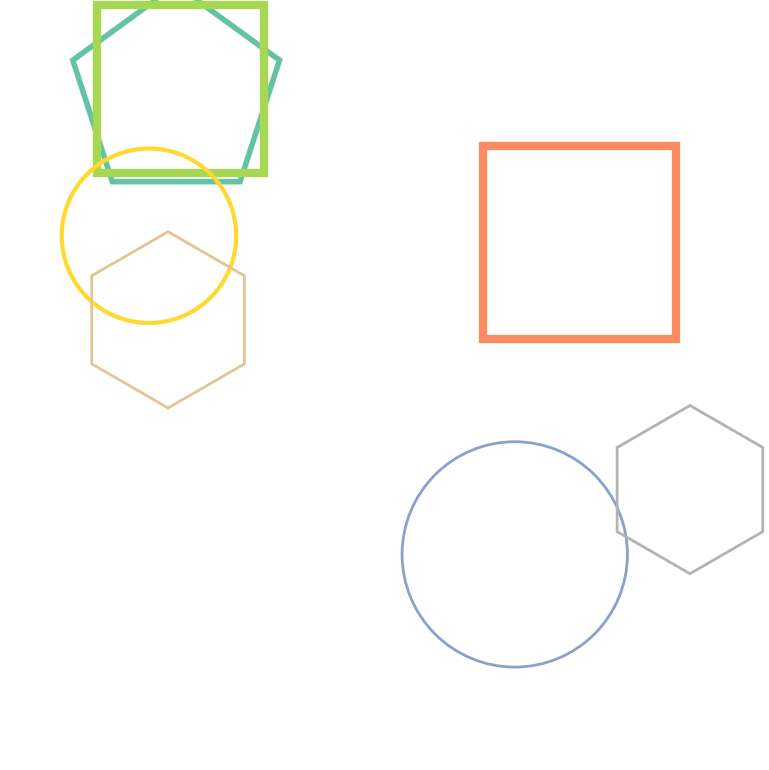[{"shape": "pentagon", "thickness": 2, "radius": 0.71, "center": [0.229, 0.878]}, {"shape": "square", "thickness": 3, "radius": 0.63, "center": [0.753, 0.685]}, {"shape": "circle", "thickness": 1, "radius": 0.73, "center": [0.669, 0.28]}, {"shape": "square", "thickness": 3, "radius": 0.54, "center": [0.235, 0.884]}, {"shape": "circle", "thickness": 1.5, "radius": 0.57, "center": [0.193, 0.694]}, {"shape": "hexagon", "thickness": 1, "radius": 0.57, "center": [0.218, 0.585]}, {"shape": "hexagon", "thickness": 1, "radius": 0.55, "center": [0.896, 0.364]}]